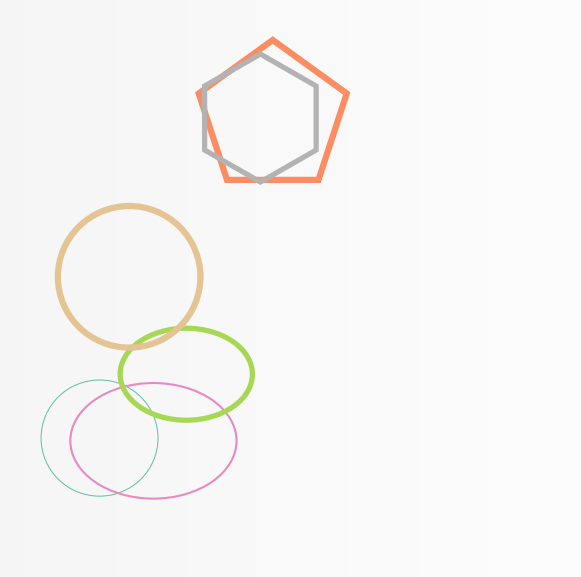[{"shape": "circle", "thickness": 0.5, "radius": 0.5, "center": [0.171, 0.241]}, {"shape": "pentagon", "thickness": 3, "radius": 0.67, "center": [0.469, 0.796]}, {"shape": "oval", "thickness": 1, "radius": 0.71, "center": [0.264, 0.236]}, {"shape": "oval", "thickness": 2.5, "radius": 0.57, "center": [0.32, 0.351]}, {"shape": "circle", "thickness": 3, "radius": 0.61, "center": [0.222, 0.52]}, {"shape": "hexagon", "thickness": 2.5, "radius": 0.55, "center": [0.448, 0.795]}]